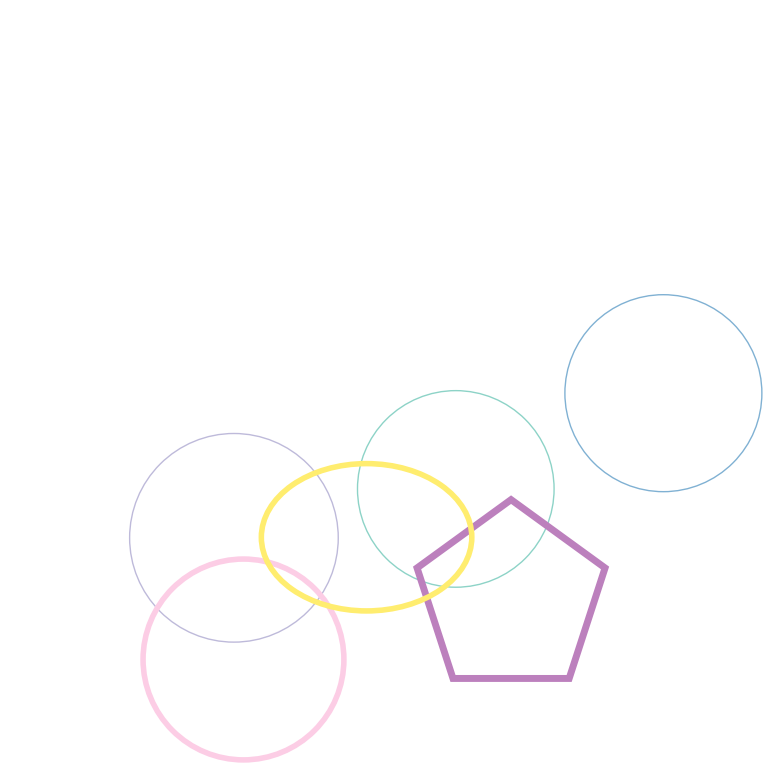[{"shape": "circle", "thickness": 0.5, "radius": 0.64, "center": [0.592, 0.365]}, {"shape": "circle", "thickness": 0.5, "radius": 0.68, "center": [0.304, 0.302]}, {"shape": "circle", "thickness": 0.5, "radius": 0.64, "center": [0.862, 0.489]}, {"shape": "circle", "thickness": 2, "radius": 0.65, "center": [0.316, 0.144]}, {"shape": "pentagon", "thickness": 2.5, "radius": 0.64, "center": [0.664, 0.223]}, {"shape": "oval", "thickness": 2, "radius": 0.68, "center": [0.476, 0.302]}]